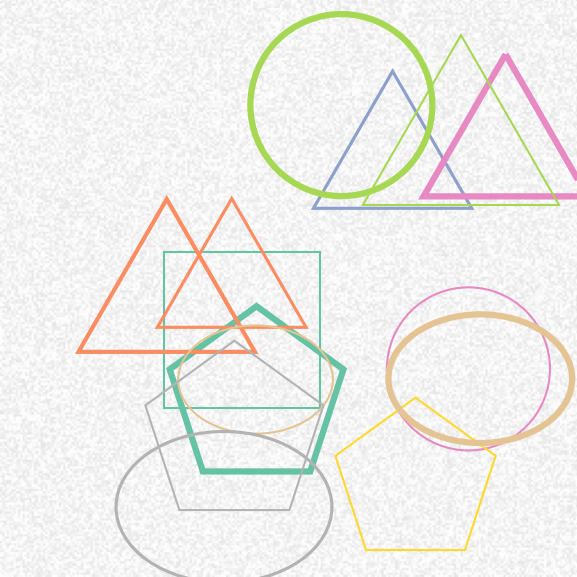[{"shape": "pentagon", "thickness": 3, "radius": 0.79, "center": [0.444, 0.311]}, {"shape": "square", "thickness": 1, "radius": 0.68, "center": [0.418, 0.428]}, {"shape": "triangle", "thickness": 1.5, "radius": 0.74, "center": [0.401, 0.507]}, {"shape": "triangle", "thickness": 2, "radius": 0.88, "center": [0.289, 0.478]}, {"shape": "triangle", "thickness": 1.5, "radius": 0.79, "center": [0.68, 0.718]}, {"shape": "circle", "thickness": 1, "radius": 0.71, "center": [0.811, 0.36]}, {"shape": "triangle", "thickness": 3, "radius": 0.82, "center": [0.875, 0.741]}, {"shape": "triangle", "thickness": 1, "radius": 0.98, "center": [0.798, 0.742]}, {"shape": "circle", "thickness": 3, "radius": 0.79, "center": [0.591, 0.817]}, {"shape": "pentagon", "thickness": 1, "radius": 0.73, "center": [0.719, 0.165]}, {"shape": "oval", "thickness": 1, "radius": 0.67, "center": [0.443, 0.342]}, {"shape": "oval", "thickness": 3, "radius": 0.8, "center": [0.832, 0.343]}, {"shape": "pentagon", "thickness": 1, "radius": 0.81, "center": [0.406, 0.247]}, {"shape": "oval", "thickness": 1.5, "radius": 0.93, "center": [0.388, 0.121]}]